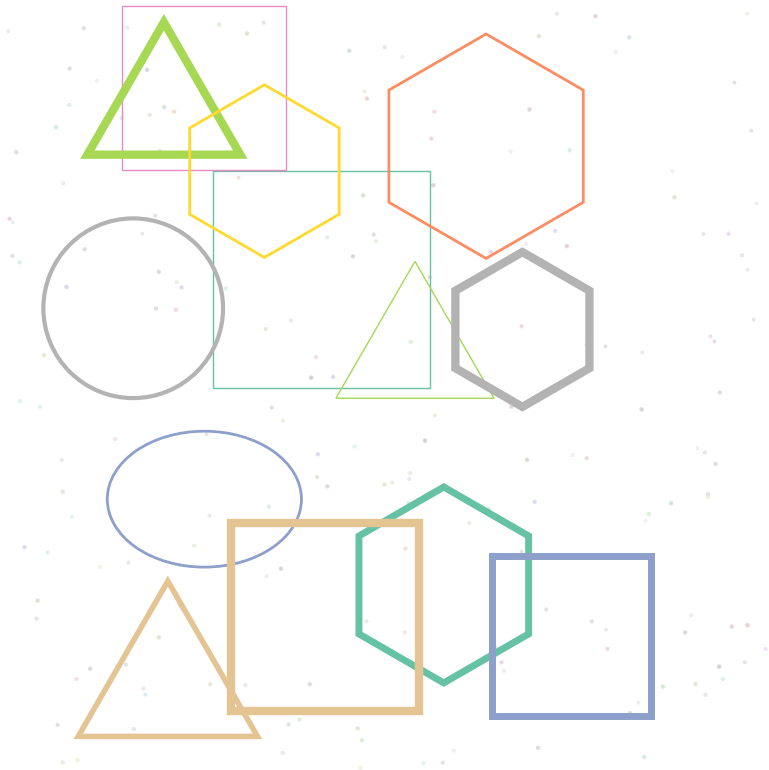[{"shape": "hexagon", "thickness": 2.5, "radius": 0.64, "center": [0.576, 0.24]}, {"shape": "square", "thickness": 0.5, "radius": 0.71, "center": [0.418, 0.637]}, {"shape": "hexagon", "thickness": 1, "radius": 0.73, "center": [0.631, 0.81]}, {"shape": "oval", "thickness": 1, "radius": 0.63, "center": [0.265, 0.352]}, {"shape": "square", "thickness": 2.5, "radius": 0.52, "center": [0.742, 0.174]}, {"shape": "square", "thickness": 0.5, "radius": 0.53, "center": [0.265, 0.886]}, {"shape": "triangle", "thickness": 0.5, "radius": 0.59, "center": [0.539, 0.542]}, {"shape": "triangle", "thickness": 3, "radius": 0.57, "center": [0.213, 0.856]}, {"shape": "hexagon", "thickness": 1, "radius": 0.56, "center": [0.343, 0.778]}, {"shape": "triangle", "thickness": 2, "radius": 0.67, "center": [0.218, 0.111]}, {"shape": "square", "thickness": 3, "radius": 0.61, "center": [0.422, 0.198]}, {"shape": "circle", "thickness": 1.5, "radius": 0.58, "center": [0.173, 0.6]}, {"shape": "hexagon", "thickness": 3, "radius": 0.5, "center": [0.678, 0.572]}]